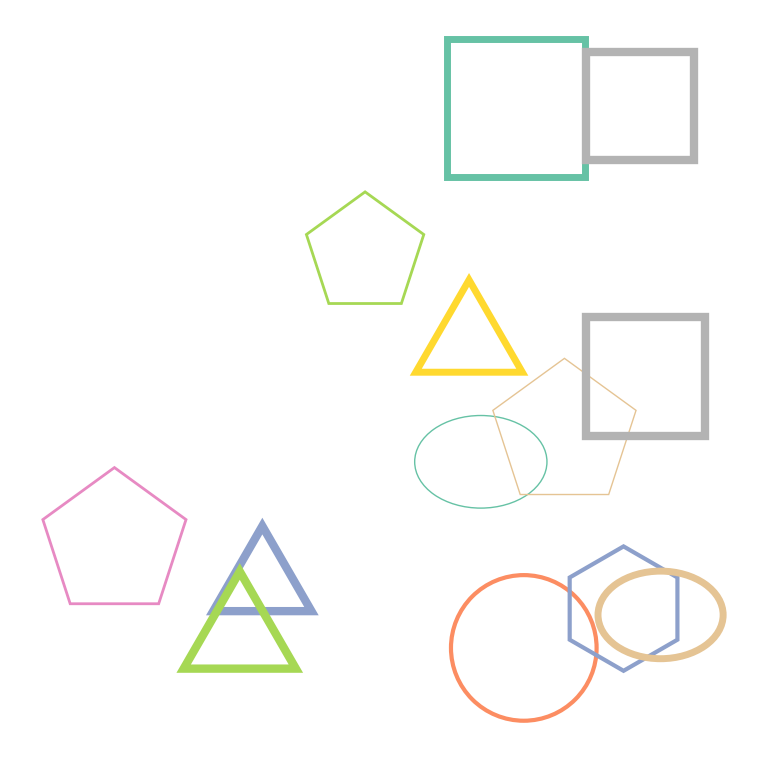[{"shape": "oval", "thickness": 0.5, "radius": 0.43, "center": [0.624, 0.4]}, {"shape": "square", "thickness": 2.5, "radius": 0.45, "center": [0.67, 0.859]}, {"shape": "circle", "thickness": 1.5, "radius": 0.47, "center": [0.68, 0.159]}, {"shape": "triangle", "thickness": 3, "radius": 0.37, "center": [0.341, 0.243]}, {"shape": "hexagon", "thickness": 1.5, "radius": 0.4, "center": [0.81, 0.21]}, {"shape": "pentagon", "thickness": 1, "radius": 0.49, "center": [0.149, 0.295]}, {"shape": "pentagon", "thickness": 1, "radius": 0.4, "center": [0.474, 0.671]}, {"shape": "triangle", "thickness": 3, "radius": 0.42, "center": [0.311, 0.174]}, {"shape": "triangle", "thickness": 2.5, "radius": 0.4, "center": [0.609, 0.557]}, {"shape": "pentagon", "thickness": 0.5, "radius": 0.49, "center": [0.733, 0.437]}, {"shape": "oval", "thickness": 2.5, "radius": 0.41, "center": [0.858, 0.201]}, {"shape": "square", "thickness": 3, "radius": 0.39, "center": [0.838, 0.511]}, {"shape": "square", "thickness": 3, "radius": 0.35, "center": [0.831, 0.862]}]